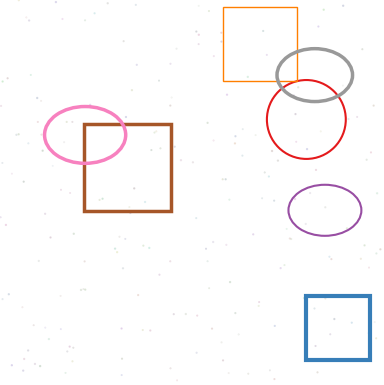[{"shape": "circle", "thickness": 1.5, "radius": 0.51, "center": [0.796, 0.69]}, {"shape": "square", "thickness": 3, "radius": 0.42, "center": [0.878, 0.147]}, {"shape": "oval", "thickness": 1.5, "radius": 0.47, "center": [0.844, 0.454]}, {"shape": "square", "thickness": 1, "radius": 0.48, "center": [0.676, 0.885]}, {"shape": "square", "thickness": 2.5, "radius": 0.56, "center": [0.331, 0.565]}, {"shape": "oval", "thickness": 2.5, "radius": 0.53, "center": [0.221, 0.65]}, {"shape": "oval", "thickness": 2.5, "radius": 0.49, "center": [0.818, 0.805]}]